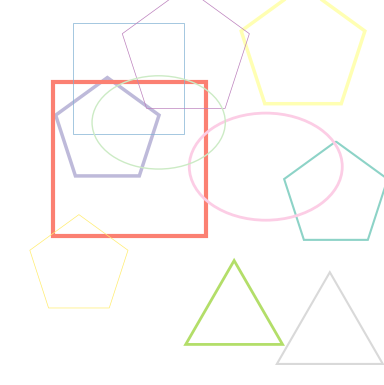[{"shape": "pentagon", "thickness": 1.5, "radius": 0.71, "center": [0.872, 0.491]}, {"shape": "pentagon", "thickness": 2.5, "radius": 0.84, "center": [0.787, 0.867]}, {"shape": "pentagon", "thickness": 2.5, "radius": 0.71, "center": [0.279, 0.657]}, {"shape": "square", "thickness": 3, "radius": 1.0, "center": [0.337, 0.587]}, {"shape": "square", "thickness": 0.5, "radius": 0.72, "center": [0.333, 0.796]}, {"shape": "triangle", "thickness": 2, "radius": 0.73, "center": [0.608, 0.178]}, {"shape": "oval", "thickness": 2, "radius": 0.99, "center": [0.69, 0.567]}, {"shape": "triangle", "thickness": 1.5, "radius": 0.79, "center": [0.857, 0.134]}, {"shape": "pentagon", "thickness": 0.5, "radius": 0.87, "center": [0.483, 0.859]}, {"shape": "oval", "thickness": 1, "radius": 0.87, "center": [0.412, 0.682]}, {"shape": "pentagon", "thickness": 0.5, "radius": 0.67, "center": [0.205, 0.309]}]